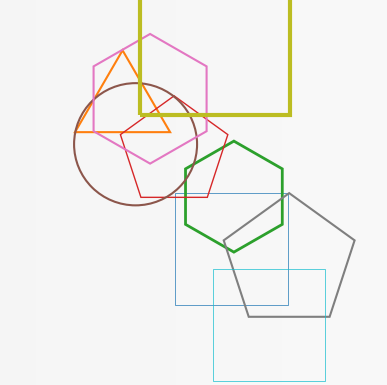[{"shape": "square", "thickness": 0.5, "radius": 0.73, "center": [0.597, 0.353]}, {"shape": "triangle", "thickness": 1.5, "radius": 0.71, "center": [0.316, 0.728]}, {"shape": "hexagon", "thickness": 2, "radius": 0.72, "center": [0.604, 0.489]}, {"shape": "pentagon", "thickness": 1, "radius": 0.73, "center": [0.449, 0.605]}, {"shape": "circle", "thickness": 1.5, "radius": 0.79, "center": [0.35, 0.625]}, {"shape": "hexagon", "thickness": 1.5, "radius": 0.84, "center": [0.387, 0.743]}, {"shape": "pentagon", "thickness": 1.5, "radius": 0.89, "center": [0.746, 0.321]}, {"shape": "square", "thickness": 3, "radius": 0.97, "center": [0.555, 0.896]}, {"shape": "square", "thickness": 0.5, "radius": 0.73, "center": [0.695, 0.156]}]